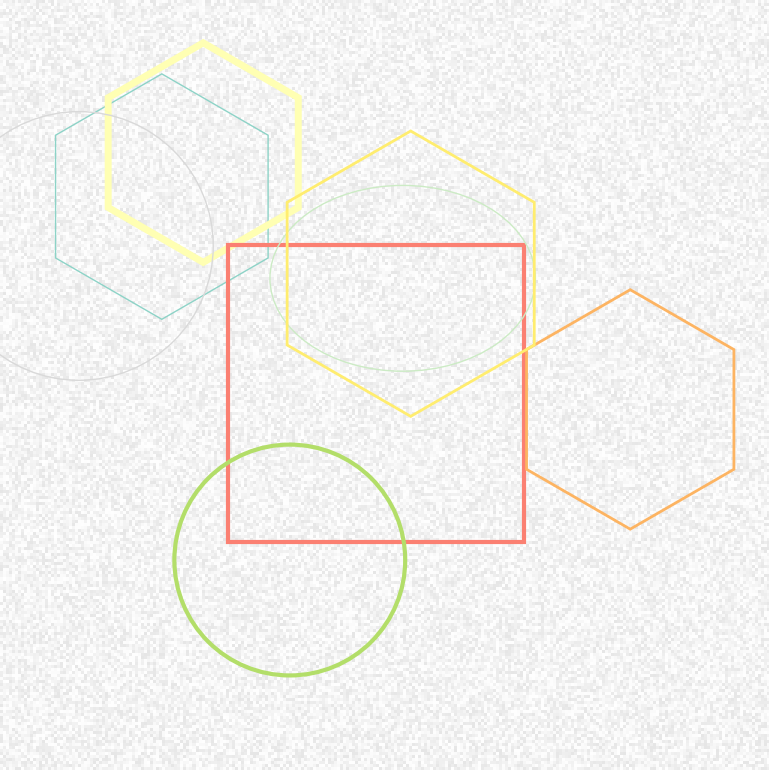[{"shape": "hexagon", "thickness": 0.5, "radius": 0.8, "center": [0.21, 0.745]}, {"shape": "hexagon", "thickness": 2.5, "radius": 0.71, "center": [0.264, 0.802]}, {"shape": "square", "thickness": 1.5, "radius": 0.96, "center": [0.488, 0.489]}, {"shape": "hexagon", "thickness": 1, "radius": 0.78, "center": [0.818, 0.468]}, {"shape": "circle", "thickness": 1.5, "radius": 0.75, "center": [0.376, 0.273]}, {"shape": "circle", "thickness": 0.5, "radius": 0.87, "center": [0.102, 0.681]}, {"shape": "oval", "thickness": 0.5, "radius": 0.86, "center": [0.523, 0.639]}, {"shape": "hexagon", "thickness": 1, "radius": 0.93, "center": [0.533, 0.645]}]